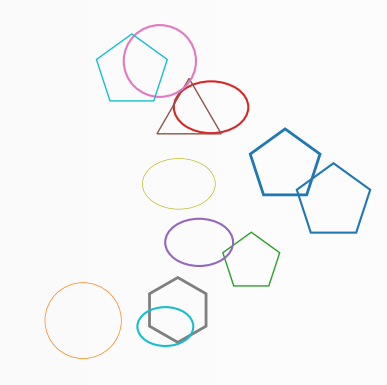[{"shape": "pentagon", "thickness": 1.5, "radius": 0.5, "center": [0.861, 0.476]}, {"shape": "pentagon", "thickness": 2, "radius": 0.47, "center": [0.736, 0.571]}, {"shape": "circle", "thickness": 0.5, "radius": 0.49, "center": [0.215, 0.167]}, {"shape": "pentagon", "thickness": 1, "radius": 0.39, "center": [0.648, 0.32]}, {"shape": "oval", "thickness": 1.5, "radius": 0.48, "center": [0.545, 0.721]}, {"shape": "oval", "thickness": 1.5, "radius": 0.44, "center": [0.514, 0.37]}, {"shape": "triangle", "thickness": 1, "radius": 0.48, "center": [0.488, 0.7]}, {"shape": "circle", "thickness": 1.5, "radius": 0.47, "center": [0.413, 0.842]}, {"shape": "hexagon", "thickness": 2, "radius": 0.42, "center": [0.459, 0.195]}, {"shape": "oval", "thickness": 0.5, "radius": 0.47, "center": [0.462, 0.523]}, {"shape": "oval", "thickness": 1.5, "radius": 0.36, "center": [0.427, 0.152]}, {"shape": "pentagon", "thickness": 1, "radius": 0.48, "center": [0.34, 0.816]}]